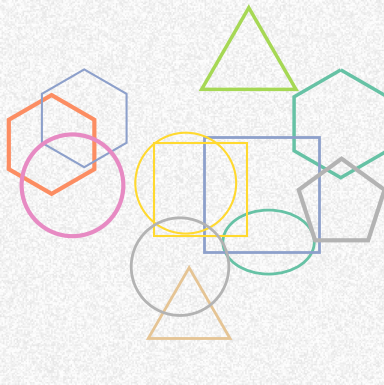[{"shape": "hexagon", "thickness": 2.5, "radius": 0.7, "center": [0.885, 0.678]}, {"shape": "oval", "thickness": 2, "radius": 0.59, "center": [0.698, 0.371]}, {"shape": "hexagon", "thickness": 3, "radius": 0.64, "center": [0.134, 0.625]}, {"shape": "hexagon", "thickness": 1.5, "radius": 0.63, "center": [0.219, 0.693]}, {"shape": "square", "thickness": 2, "radius": 0.74, "center": [0.679, 0.495]}, {"shape": "circle", "thickness": 3, "radius": 0.66, "center": [0.188, 0.519]}, {"shape": "triangle", "thickness": 2.5, "radius": 0.71, "center": [0.646, 0.839]}, {"shape": "square", "thickness": 1.5, "radius": 0.6, "center": [0.522, 0.508]}, {"shape": "circle", "thickness": 1.5, "radius": 0.65, "center": [0.482, 0.524]}, {"shape": "triangle", "thickness": 2, "radius": 0.61, "center": [0.491, 0.182]}, {"shape": "circle", "thickness": 2, "radius": 0.63, "center": [0.468, 0.307]}, {"shape": "pentagon", "thickness": 3, "radius": 0.59, "center": [0.887, 0.471]}]